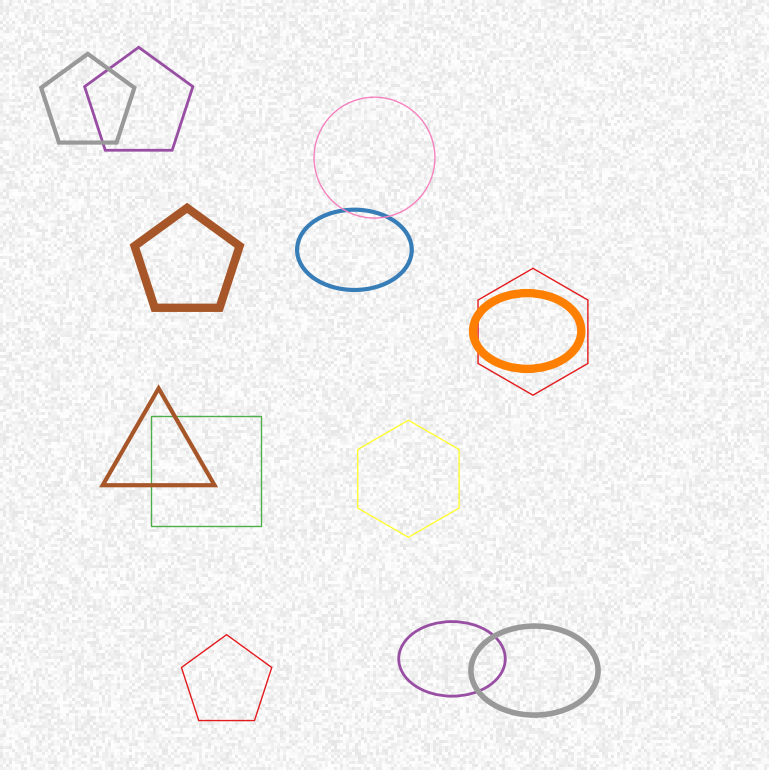[{"shape": "pentagon", "thickness": 0.5, "radius": 0.31, "center": [0.294, 0.114]}, {"shape": "hexagon", "thickness": 0.5, "radius": 0.41, "center": [0.692, 0.569]}, {"shape": "oval", "thickness": 1.5, "radius": 0.37, "center": [0.46, 0.676]}, {"shape": "square", "thickness": 0.5, "radius": 0.36, "center": [0.267, 0.389]}, {"shape": "pentagon", "thickness": 1, "radius": 0.37, "center": [0.18, 0.865]}, {"shape": "oval", "thickness": 1, "radius": 0.35, "center": [0.587, 0.144]}, {"shape": "oval", "thickness": 3, "radius": 0.35, "center": [0.685, 0.57]}, {"shape": "hexagon", "thickness": 0.5, "radius": 0.38, "center": [0.53, 0.378]}, {"shape": "triangle", "thickness": 1.5, "radius": 0.42, "center": [0.206, 0.412]}, {"shape": "pentagon", "thickness": 3, "radius": 0.36, "center": [0.243, 0.658]}, {"shape": "circle", "thickness": 0.5, "radius": 0.39, "center": [0.486, 0.795]}, {"shape": "pentagon", "thickness": 1.5, "radius": 0.32, "center": [0.114, 0.866]}, {"shape": "oval", "thickness": 2, "radius": 0.41, "center": [0.694, 0.129]}]